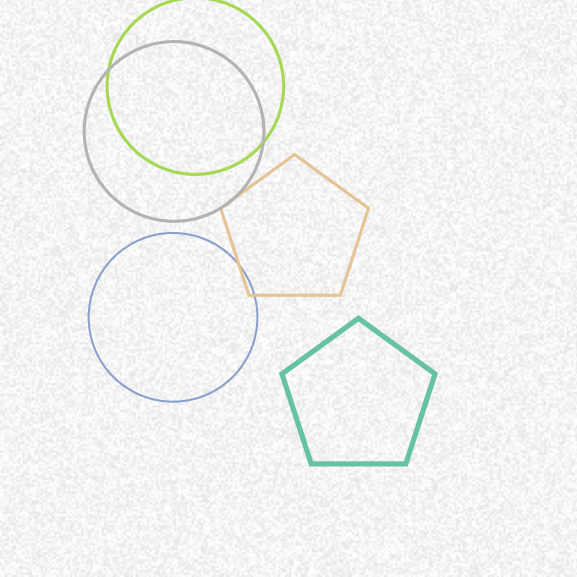[{"shape": "pentagon", "thickness": 2.5, "radius": 0.7, "center": [0.621, 0.309]}, {"shape": "circle", "thickness": 1, "radius": 0.73, "center": [0.3, 0.45]}, {"shape": "circle", "thickness": 1.5, "radius": 0.76, "center": [0.338, 0.85]}, {"shape": "pentagon", "thickness": 1.5, "radius": 0.67, "center": [0.51, 0.597]}, {"shape": "circle", "thickness": 1.5, "radius": 0.78, "center": [0.301, 0.772]}]